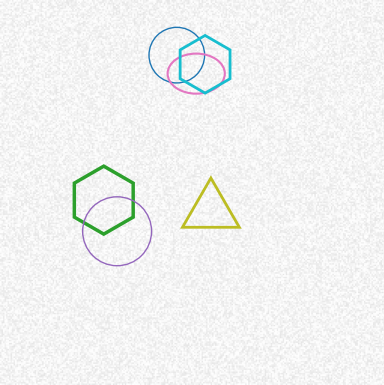[{"shape": "circle", "thickness": 1, "radius": 0.36, "center": [0.459, 0.857]}, {"shape": "hexagon", "thickness": 2.5, "radius": 0.44, "center": [0.269, 0.48]}, {"shape": "circle", "thickness": 1, "radius": 0.45, "center": [0.304, 0.399]}, {"shape": "oval", "thickness": 1.5, "radius": 0.37, "center": [0.51, 0.809]}, {"shape": "triangle", "thickness": 2, "radius": 0.43, "center": [0.548, 0.452]}, {"shape": "hexagon", "thickness": 2, "radius": 0.37, "center": [0.533, 0.833]}]